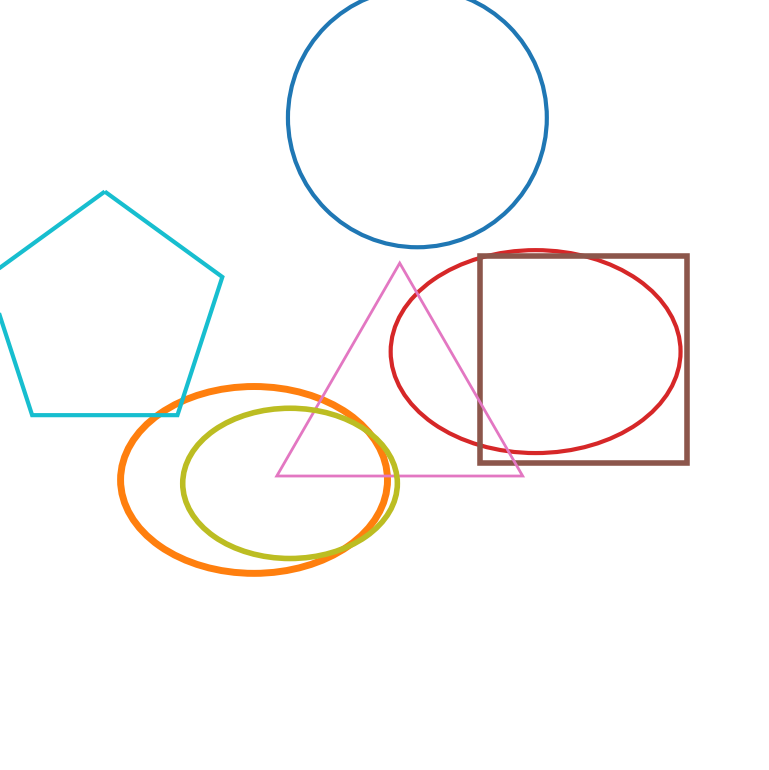[{"shape": "circle", "thickness": 1.5, "radius": 0.84, "center": [0.542, 0.847]}, {"shape": "oval", "thickness": 2.5, "radius": 0.87, "center": [0.33, 0.377]}, {"shape": "oval", "thickness": 1.5, "radius": 0.94, "center": [0.696, 0.543]}, {"shape": "square", "thickness": 2, "radius": 0.67, "center": [0.758, 0.534]}, {"shape": "triangle", "thickness": 1, "radius": 0.92, "center": [0.519, 0.474]}, {"shape": "oval", "thickness": 2, "radius": 0.7, "center": [0.377, 0.372]}, {"shape": "pentagon", "thickness": 1.5, "radius": 0.8, "center": [0.136, 0.591]}]